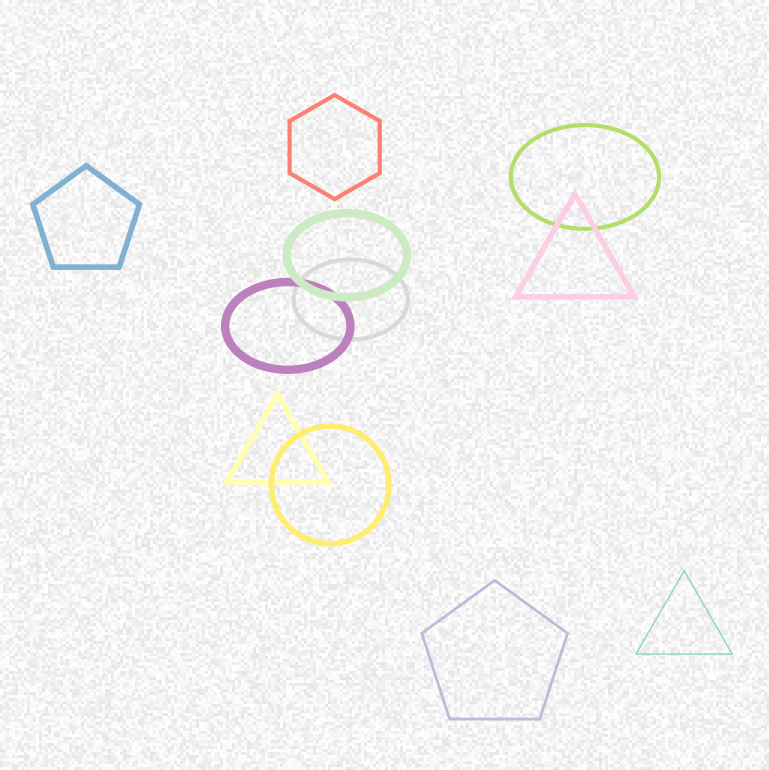[{"shape": "triangle", "thickness": 0.5, "radius": 0.36, "center": [0.888, 0.187]}, {"shape": "triangle", "thickness": 2, "radius": 0.38, "center": [0.36, 0.412]}, {"shape": "pentagon", "thickness": 1, "radius": 0.5, "center": [0.642, 0.147]}, {"shape": "hexagon", "thickness": 1.5, "radius": 0.34, "center": [0.435, 0.809]}, {"shape": "pentagon", "thickness": 2, "radius": 0.36, "center": [0.112, 0.712]}, {"shape": "oval", "thickness": 1.5, "radius": 0.48, "center": [0.76, 0.77]}, {"shape": "triangle", "thickness": 2, "radius": 0.45, "center": [0.747, 0.659]}, {"shape": "oval", "thickness": 1.5, "radius": 0.37, "center": [0.456, 0.611]}, {"shape": "oval", "thickness": 3, "radius": 0.41, "center": [0.374, 0.577]}, {"shape": "oval", "thickness": 3, "radius": 0.39, "center": [0.45, 0.669]}, {"shape": "circle", "thickness": 2, "radius": 0.38, "center": [0.429, 0.37]}]